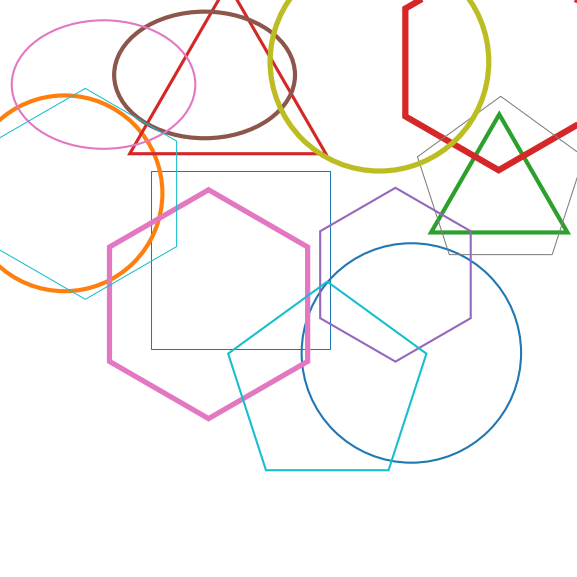[{"shape": "square", "thickness": 0.5, "radius": 0.77, "center": [0.416, 0.549]}, {"shape": "circle", "thickness": 1, "radius": 0.95, "center": [0.712, 0.388]}, {"shape": "circle", "thickness": 2, "radius": 0.85, "center": [0.112, 0.664]}, {"shape": "triangle", "thickness": 2, "radius": 0.68, "center": [0.865, 0.665]}, {"shape": "hexagon", "thickness": 3, "radius": 0.93, "center": [0.863, 0.891]}, {"shape": "triangle", "thickness": 1.5, "radius": 0.98, "center": [0.394, 0.831]}, {"shape": "hexagon", "thickness": 1, "radius": 0.75, "center": [0.685, 0.523]}, {"shape": "oval", "thickness": 2, "radius": 0.78, "center": [0.354, 0.869]}, {"shape": "oval", "thickness": 1, "radius": 0.79, "center": [0.179, 0.853]}, {"shape": "hexagon", "thickness": 2.5, "radius": 0.99, "center": [0.361, 0.472]}, {"shape": "pentagon", "thickness": 0.5, "radius": 0.76, "center": [0.867, 0.681]}, {"shape": "circle", "thickness": 2.5, "radius": 0.95, "center": [0.657, 0.892]}, {"shape": "pentagon", "thickness": 1, "radius": 0.9, "center": [0.567, 0.331]}, {"shape": "hexagon", "thickness": 0.5, "radius": 0.91, "center": [0.148, 0.663]}]